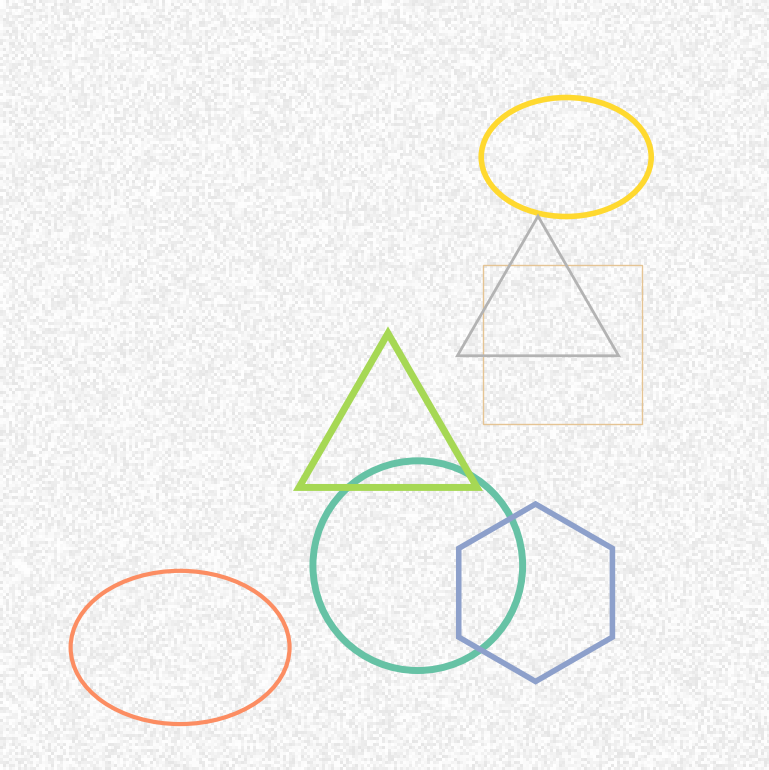[{"shape": "circle", "thickness": 2.5, "radius": 0.68, "center": [0.543, 0.265]}, {"shape": "oval", "thickness": 1.5, "radius": 0.71, "center": [0.234, 0.159]}, {"shape": "hexagon", "thickness": 2, "radius": 0.58, "center": [0.696, 0.23]}, {"shape": "triangle", "thickness": 2.5, "radius": 0.67, "center": [0.504, 0.434]}, {"shape": "oval", "thickness": 2, "radius": 0.55, "center": [0.735, 0.796]}, {"shape": "square", "thickness": 0.5, "radius": 0.52, "center": [0.73, 0.552]}, {"shape": "triangle", "thickness": 1, "radius": 0.6, "center": [0.699, 0.598]}]